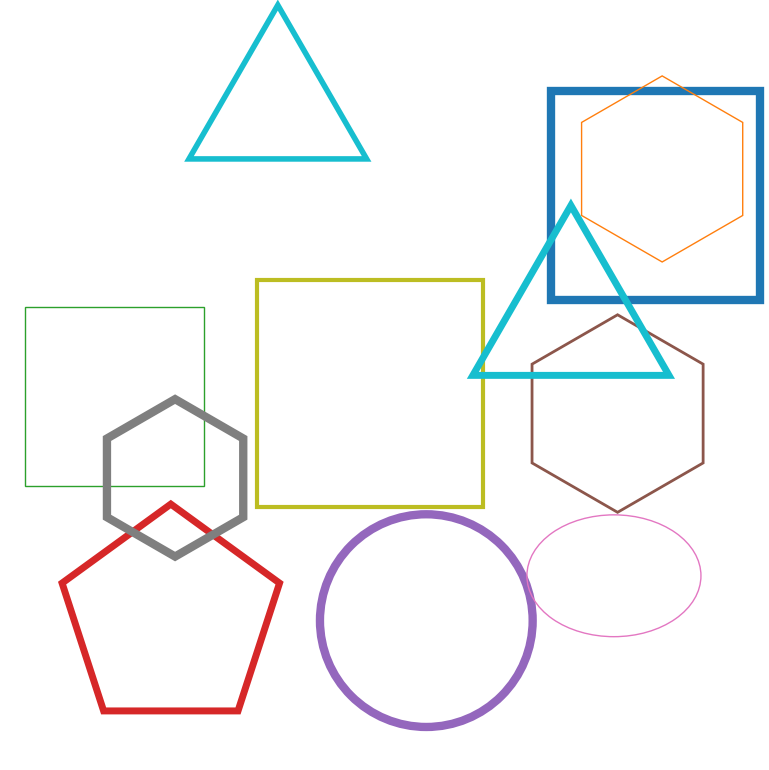[{"shape": "square", "thickness": 3, "radius": 0.68, "center": [0.851, 0.746]}, {"shape": "hexagon", "thickness": 0.5, "radius": 0.6, "center": [0.86, 0.781]}, {"shape": "square", "thickness": 0.5, "radius": 0.58, "center": [0.149, 0.485]}, {"shape": "pentagon", "thickness": 2.5, "radius": 0.74, "center": [0.222, 0.197]}, {"shape": "circle", "thickness": 3, "radius": 0.69, "center": [0.554, 0.194]}, {"shape": "hexagon", "thickness": 1, "radius": 0.64, "center": [0.802, 0.463]}, {"shape": "oval", "thickness": 0.5, "radius": 0.57, "center": [0.797, 0.252]}, {"shape": "hexagon", "thickness": 3, "radius": 0.51, "center": [0.227, 0.379]}, {"shape": "square", "thickness": 1.5, "radius": 0.73, "center": [0.48, 0.489]}, {"shape": "triangle", "thickness": 2, "radius": 0.67, "center": [0.361, 0.86]}, {"shape": "triangle", "thickness": 2.5, "radius": 0.74, "center": [0.741, 0.586]}]